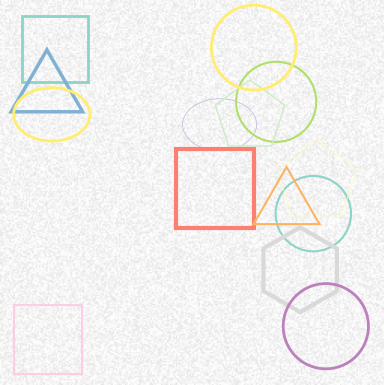[{"shape": "square", "thickness": 2, "radius": 0.43, "center": [0.143, 0.872]}, {"shape": "circle", "thickness": 1.5, "radius": 0.49, "center": [0.814, 0.445]}, {"shape": "pentagon", "thickness": 0.5, "radius": 0.55, "center": [0.823, 0.527]}, {"shape": "oval", "thickness": 0.5, "radius": 0.48, "center": [0.57, 0.676]}, {"shape": "square", "thickness": 3, "radius": 0.51, "center": [0.559, 0.511]}, {"shape": "triangle", "thickness": 2.5, "radius": 0.54, "center": [0.122, 0.763]}, {"shape": "triangle", "thickness": 1.5, "radius": 0.49, "center": [0.744, 0.467]}, {"shape": "circle", "thickness": 1.5, "radius": 0.52, "center": [0.717, 0.736]}, {"shape": "square", "thickness": 1.5, "radius": 0.44, "center": [0.125, 0.118]}, {"shape": "hexagon", "thickness": 3, "radius": 0.55, "center": [0.78, 0.299]}, {"shape": "circle", "thickness": 2, "radius": 0.55, "center": [0.846, 0.153]}, {"shape": "pentagon", "thickness": 1, "radius": 0.47, "center": [0.65, 0.698]}, {"shape": "oval", "thickness": 2, "radius": 0.5, "center": [0.135, 0.703]}, {"shape": "circle", "thickness": 2, "radius": 0.55, "center": [0.659, 0.876]}]